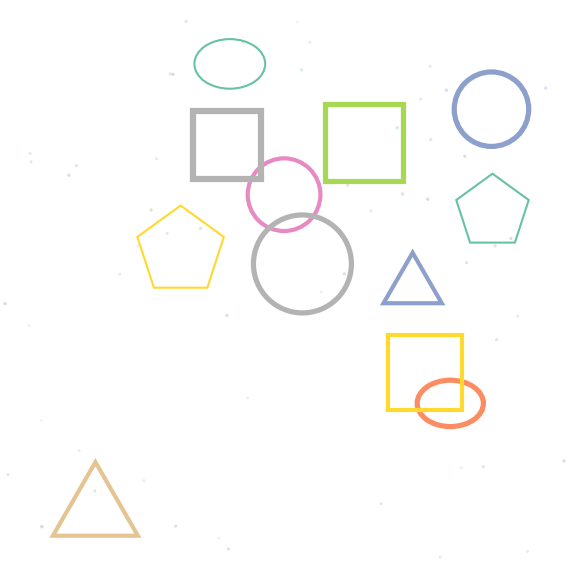[{"shape": "oval", "thickness": 1, "radius": 0.31, "center": [0.398, 0.888]}, {"shape": "pentagon", "thickness": 1, "radius": 0.33, "center": [0.853, 0.632]}, {"shape": "oval", "thickness": 2.5, "radius": 0.29, "center": [0.78, 0.301]}, {"shape": "circle", "thickness": 2.5, "radius": 0.32, "center": [0.851, 0.81]}, {"shape": "triangle", "thickness": 2, "radius": 0.29, "center": [0.715, 0.503]}, {"shape": "circle", "thickness": 2, "radius": 0.31, "center": [0.492, 0.662]}, {"shape": "square", "thickness": 2.5, "radius": 0.34, "center": [0.63, 0.752]}, {"shape": "pentagon", "thickness": 1, "radius": 0.39, "center": [0.313, 0.565]}, {"shape": "square", "thickness": 2, "radius": 0.32, "center": [0.736, 0.354]}, {"shape": "triangle", "thickness": 2, "radius": 0.42, "center": [0.165, 0.114]}, {"shape": "square", "thickness": 3, "radius": 0.3, "center": [0.393, 0.749]}, {"shape": "circle", "thickness": 2.5, "radius": 0.42, "center": [0.524, 0.542]}]